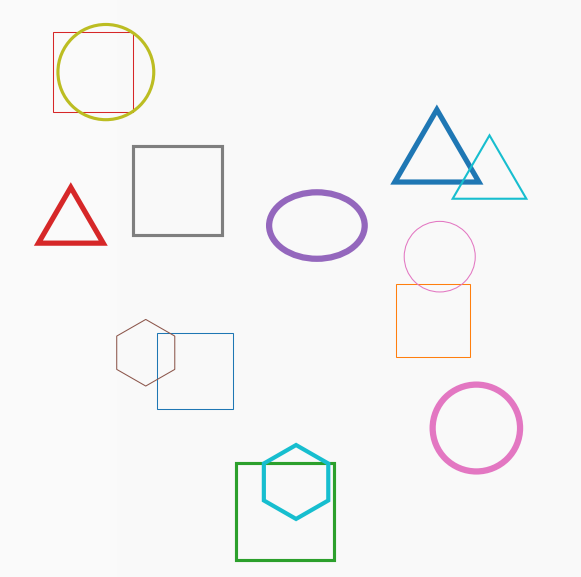[{"shape": "triangle", "thickness": 2.5, "radius": 0.42, "center": [0.752, 0.726]}, {"shape": "square", "thickness": 0.5, "radius": 0.33, "center": [0.335, 0.357]}, {"shape": "square", "thickness": 0.5, "radius": 0.32, "center": [0.745, 0.444]}, {"shape": "square", "thickness": 1.5, "radius": 0.42, "center": [0.49, 0.114]}, {"shape": "square", "thickness": 0.5, "radius": 0.35, "center": [0.16, 0.875]}, {"shape": "triangle", "thickness": 2.5, "radius": 0.32, "center": [0.122, 0.61]}, {"shape": "oval", "thickness": 3, "radius": 0.41, "center": [0.545, 0.609]}, {"shape": "hexagon", "thickness": 0.5, "radius": 0.29, "center": [0.251, 0.388]}, {"shape": "circle", "thickness": 0.5, "radius": 0.31, "center": [0.757, 0.555]}, {"shape": "circle", "thickness": 3, "radius": 0.38, "center": [0.82, 0.258]}, {"shape": "square", "thickness": 1.5, "radius": 0.39, "center": [0.305, 0.67]}, {"shape": "circle", "thickness": 1.5, "radius": 0.41, "center": [0.182, 0.874]}, {"shape": "triangle", "thickness": 1, "radius": 0.37, "center": [0.842, 0.692]}, {"shape": "hexagon", "thickness": 2, "radius": 0.32, "center": [0.509, 0.165]}]